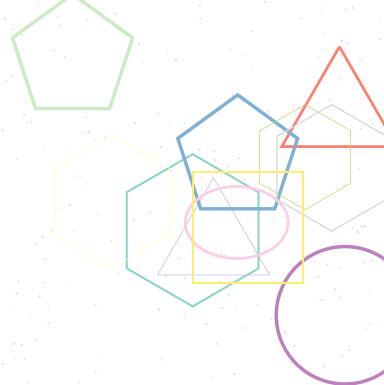[{"shape": "hexagon", "thickness": 1.5, "radius": 0.99, "center": [0.5, 0.402]}, {"shape": "hexagon", "thickness": 0.5, "radius": 0.86, "center": [0.292, 0.477]}, {"shape": "triangle", "thickness": 0.5, "radius": 0.84, "center": [0.555, 0.37]}, {"shape": "triangle", "thickness": 2, "radius": 0.86, "center": [0.882, 0.706]}, {"shape": "pentagon", "thickness": 2.5, "radius": 0.82, "center": [0.617, 0.59]}, {"shape": "hexagon", "thickness": 0.5, "radius": 0.68, "center": [0.793, 0.592]}, {"shape": "oval", "thickness": 2, "radius": 0.67, "center": [0.615, 0.422]}, {"shape": "hexagon", "thickness": 1, "radius": 0.82, "center": [0.862, 0.564]}, {"shape": "circle", "thickness": 2.5, "radius": 0.89, "center": [0.896, 0.181]}, {"shape": "pentagon", "thickness": 2.5, "radius": 0.82, "center": [0.188, 0.851]}, {"shape": "square", "thickness": 1.5, "radius": 0.72, "center": [0.645, 0.409]}]